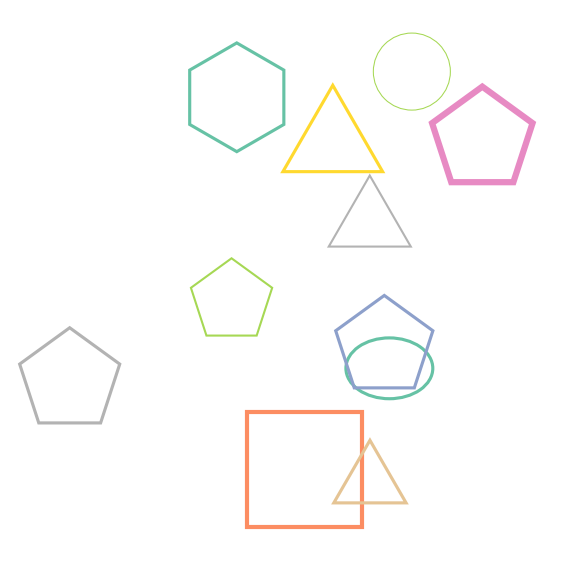[{"shape": "hexagon", "thickness": 1.5, "radius": 0.47, "center": [0.41, 0.831]}, {"shape": "oval", "thickness": 1.5, "radius": 0.38, "center": [0.674, 0.361]}, {"shape": "square", "thickness": 2, "radius": 0.5, "center": [0.528, 0.186]}, {"shape": "pentagon", "thickness": 1.5, "radius": 0.44, "center": [0.665, 0.399]}, {"shape": "pentagon", "thickness": 3, "radius": 0.46, "center": [0.835, 0.758]}, {"shape": "pentagon", "thickness": 1, "radius": 0.37, "center": [0.401, 0.478]}, {"shape": "circle", "thickness": 0.5, "radius": 0.33, "center": [0.713, 0.875]}, {"shape": "triangle", "thickness": 1.5, "radius": 0.5, "center": [0.576, 0.752]}, {"shape": "triangle", "thickness": 1.5, "radius": 0.36, "center": [0.641, 0.164]}, {"shape": "triangle", "thickness": 1, "radius": 0.41, "center": [0.64, 0.613]}, {"shape": "pentagon", "thickness": 1.5, "radius": 0.46, "center": [0.121, 0.341]}]